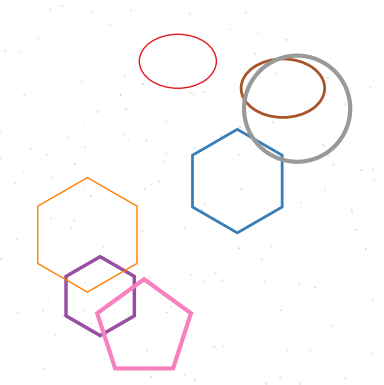[{"shape": "oval", "thickness": 1, "radius": 0.5, "center": [0.462, 0.841]}, {"shape": "hexagon", "thickness": 2, "radius": 0.67, "center": [0.616, 0.53]}, {"shape": "hexagon", "thickness": 2.5, "radius": 0.51, "center": [0.26, 0.231]}, {"shape": "hexagon", "thickness": 1, "radius": 0.74, "center": [0.227, 0.39]}, {"shape": "oval", "thickness": 2, "radius": 0.54, "center": [0.735, 0.771]}, {"shape": "pentagon", "thickness": 3, "radius": 0.64, "center": [0.374, 0.147]}, {"shape": "circle", "thickness": 3, "radius": 0.69, "center": [0.772, 0.718]}]